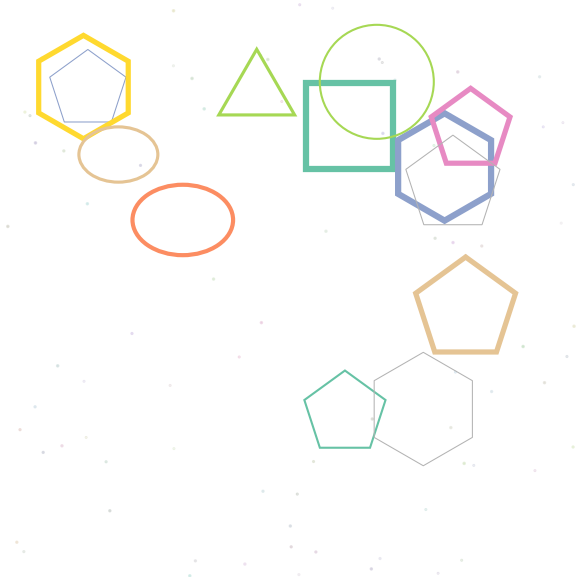[{"shape": "square", "thickness": 3, "radius": 0.38, "center": [0.604, 0.781]}, {"shape": "pentagon", "thickness": 1, "radius": 0.37, "center": [0.597, 0.284]}, {"shape": "oval", "thickness": 2, "radius": 0.44, "center": [0.317, 0.618]}, {"shape": "pentagon", "thickness": 0.5, "radius": 0.35, "center": [0.152, 0.844]}, {"shape": "hexagon", "thickness": 3, "radius": 0.46, "center": [0.77, 0.71]}, {"shape": "pentagon", "thickness": 2.5, "radius": 0.36, "center": [0.815, 0.774]}, {"shape": "triangle", "thickness": 1.5, "radius": 0.38, "center": [0.445, 0.838]}, {"shape": "circle", "thickness": 1, "radius": 0.49, "center": [0.652, 0.857]}, {"shape": "hexagon", "thickness": 2.5, "radius": 0.45, "center": [0.145, 0.848]}, {"shape": "oval", "thickness": 1.5, "radius": 0.34, "center": [0.205, 0.732]}, {"shape": "pentagon", "thickness": 2.5, "radius": 0.45, "center": [0.806, 0.463]}, {"shape": "pentagon", "thickness": 0.5, "radius": 0.43, "center": [0.784, 0.679]}, {"shape": "hexagon", "thickness": 0.5, "radius": 0.49, "center": [0.733, 0.291]}]